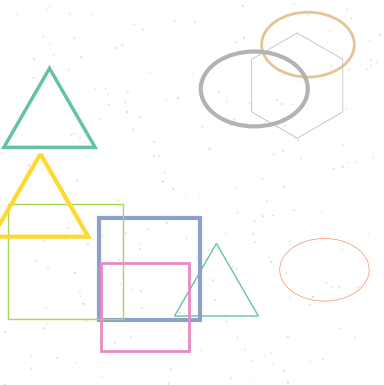[{"shape": "triangle", "thickness": 1, "radius": 0.63, "center": [0.562, 0.242]}, {"shape": "triangle", "thickness": 2.5, "radius": 0.68, "center": [0.129, 0.686]}, {"shape": "oval", "thickness": 0.5, "radius": 0.58, "center": [0.843, 0.299]}, {"shape": "square", "thickness": 3, "radius": 0.66, "center": [0.388, 0.302]}, {"shape": "square", "thickness": 2, "radius": 0.57, "center": [0.376, 0.202]}, {"shape": "square", "thickness": 1, "radius": 0.75, "center": [0.17, 0.32]}, {"shape": "triangle", "thickness": 3, "radius": 0.72, "center": [0.105, 0.457]}, {"shape": "oval", "thickness": 2, "radius": 0.6, "center": [0.8, 0.884]}, {"shape": "hexagon", "thickness": 0.5, "radius": 0.68, "center": [0.772, 0.778]}, {"shape": "oval", "thickness": 3, "radius": 0.69, "center": [0.66, 0.769]}]